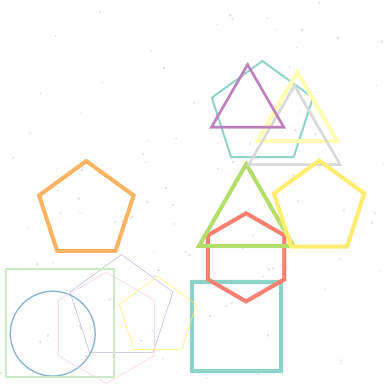[{"shape": "square", "thickness": 3, "radius": 0.58, "center": [0.614, 0.153]}, {"shape": "pentagon", "thickness": 1.5, "radius": 0.69, "center": [0.681, 0.704]}, {"shape": "triangle", "thickness": 3, "radius": 0.6, "center": [0.772, 0.693]}, {"shape": "pentagon", "thickness": 0.5, "radius": 0.7, "center": [0.315, 0.198]}, {"shape": "hexagon", "thickness": 3, "radius": 0.57, "center": [0.639, 0.332]}, {"shape": "circle", "thickness": 1, "radius": 0.55, "center": [0.137, 0.133]}, {"shape": "pentagon", "thickness": 3, "radius": 0.65, "center": [0.224, 0.453]}, {"shape": "triangle", "thickness": 3, "radius": 0.71, "center": [0.639, 0.432]}, {"shape": "hexagon", "thickness": 0.5, "radius": 0.72, "center": [0.276, 0.148]}, {"shape": "triangle", "thickness": 2, "radius": 0.68, "center": [0.765, 0.641]}, {"shape": "triangle", "thickness": 2, "radius": 0.54, "center": [0.643, 0.724]}, {"shape": "square", "thickness": 1.5, "radius": 0.7, "center": [0.156, 0.161]}, {"shape": "pentagon", "thickness": 0.5, "radius": 0.53, "center": [0.41, 0.177]}, {"shape": "pentagon", "thickness": 3, "radius": 0.62, "center": [0.829, 0.459]}]